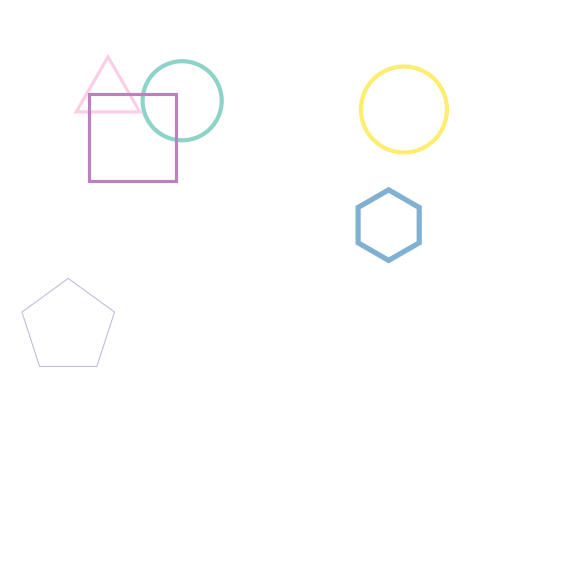[{"shape": "circle", "thickness": 2, "radius": 0.34, "center": [0.315, 0.825]}, {"shape": "pentagon", "thickness": 0.5, "radius": 0.42, "center": [0.118, 0.433]}, {"shape": "hexagon", "thickness": 2.5, "radius": 0.31, "center": [0.673, 0.609]}, {"shape": "triangle", "thickness": 1.5, "radius": 0.32, "center": [0.187, 0.837]}, {"shape": "square", "thickness": 1.5, "radius": 0.38, "center": [0.229, 0.762]}, {"shape": "circle", "thickness": 2, "radius": 0.37, "center": [0.699, 0.81]}]